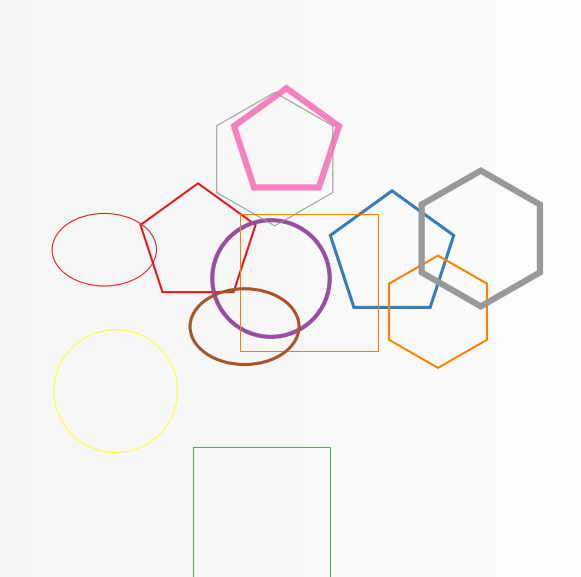[{"shape": "pentagon", "thickness": 1, "radius": 0.52, "center": [0.341, 0.578]}, {"shape": "oval", "thickness": 0.5, "radius": 0.45, "center": [0.179, 0.567]}, {"shape": "pentagon", "thickness": 1.5, "radius": 0.56, "center": [0.674, 0.557]}, {"shape": "square", "thickness": 0.5, "radius": 0.59, "center": [0.45, 0.108]}, {"shape": "circle", "thickness": 2, "radius": 0.51, "center": [0.466, 0.517]}, {"shape": "hexagon", "thickness": 1, "radius": 0.49, "center": [0.754, 0.459]}, {"shape": "square", "thickness": 0.5, "radius": 0.59, "center": [0.532, 0.51]}, {"shape": "circle", "thickness": 0.5, "radius": 0.53, "center": [0.199, 0.322]}, {"shape": "oval", "thickness": 1.5, "radius": 0.47, "center": [0.421, 0.434]}, {"shape": "pentagon", "thickness": 3, "radius": 0.47, "center": [0.493, 0.751]}, {"shape": "hexagon", "thickness": 0.5, "radius": 0.58, "center": [0.473, 0.724]}, {"shape": "hexagon", "thickness": 3, "radius": 0.59, "center": [0.827, 0.586]}]